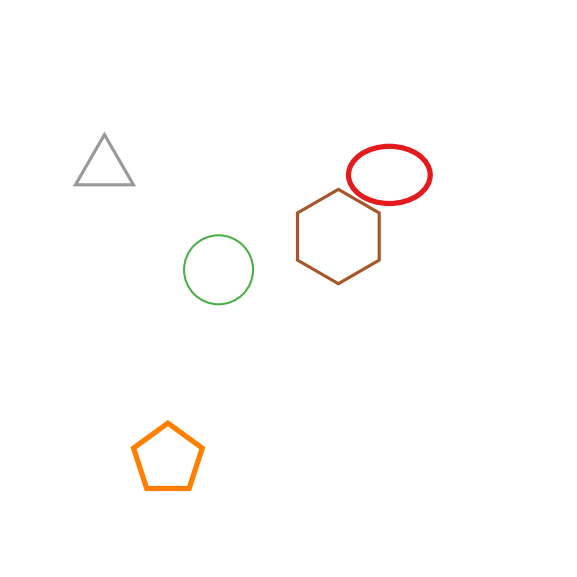[{"shape": "oval", "thickness": 2.5, "radius": 0.35, "center": [0.674, 0.696]}, {"shape": "circle", "thickness": 1, "radius": 0.3, "center": [0.378, 0.532]}, {"shape": "pentagon", "thickness": 2.5, "radius": 0.31, "center": [0.291, 0.204]}, {"shape": "hexagon", "thickness": 1.5, "radius": 0.41, "center": [0.586, 0.59]}, {"shape": "triangle", "thickness": 1.5, "radius": 0.29, "center": [0.181, 0.708]}]